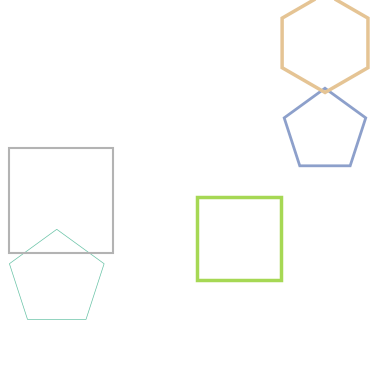[{"shape": "pentagon", "thickness": 0.5, "radius": 0.65, "center": [0.147, 0.275]}, {"shape": "pentagon", "thickness": 2, "radius": 0.56, "center": [0.844, 0.659]}, {"shape": "square", "thickness": 2.5, "radius": 0.54, "center": [0.621, 0.381]}, {"shape": "hexagon", "thickness": 2.5, "radius": 0.64, "center": [0.844, 0.889]}, {"shape": "square", "thickness": 1.5, "radius": 0.68, "center": [0.159, 0.48]}]